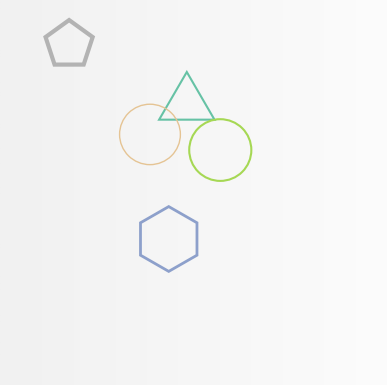[{"shape": "triangle", "thickness": 1.5, "radius": 0.41, "center": [0.482, 0.73]}, {"shape": "hexagon", "thickness": 2, "radius": 0.42, "center": [0.435, 0.379]}, {"shape": "circle", "thickness": 1.5, "radius": 0.4, "center": [0.568, 0.61]}, {"shape": "circle", "thickness": 1, "radius": 0.39, "center": [0.387, 0.651]}, {"shape": "pentagon", "thickness": 3, "radius": 0.32, "center": [0.178, 0.884]}]